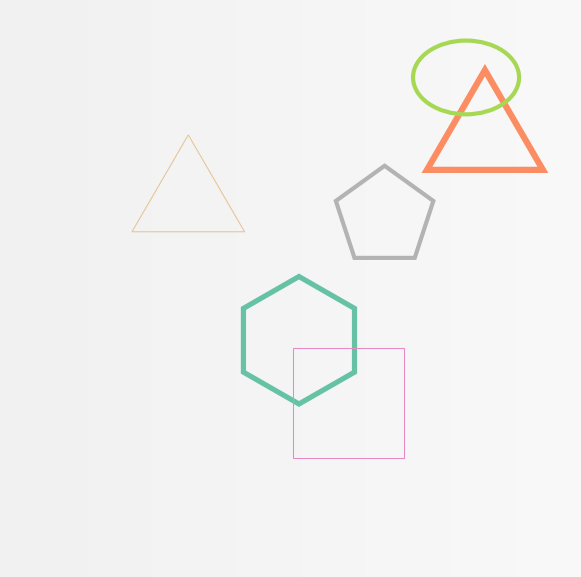[{"shape": "hexagon", "thickness": 2.5, "radius": 0.55, "center": [0.514, 0.41]}, {"shape": "triangle", "thickness": 3, "radius": 0.58, "center": [0.834, 0.763]}, {"shape": "square", "thickness": 0.5, "radius": 0.48, "center": [0.599, 0.301]}, {"shape": "oval", "thickness": 2, "radius": 0.46, "center": [0.802, 0.865]}, {"shape": "triangle", "thickness": 0.5, "radius": 0.56, "center": [0.324, 0.654]}, {"shape": "pentagon", "thickness": 2, "radius": 0.44, "center": [0.662, 0.624]}]